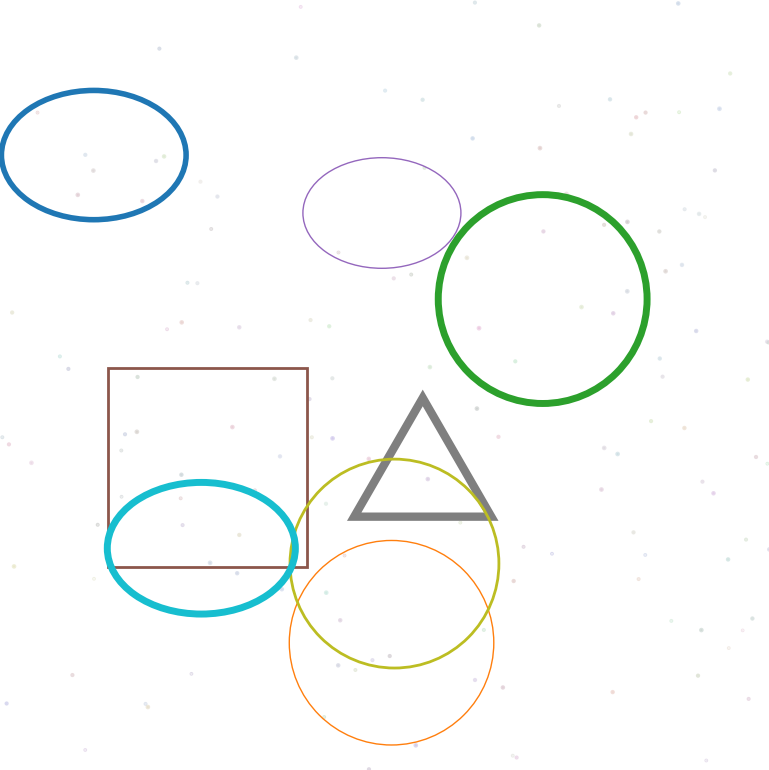[{"shape": "oval", "thickness": 2, "radius": 0.6, "center": [0.122, 0.799]}, {"shape": "circle", "thickness": 0.5, "radius": 0.66, "center": [0.508, 0.165]}, {"shape": "circle", "thickness": 2.5, "radius": 0.68, "center": [0.705, 0.612]}, {"shape": "oval", "thickness": 0.5, "radius": 0.51, "center": [0.496, 0.723]}, {"shape": "square", "thickness": 1, "radius": 0.65, "center": [0.27, 0.393]}, {"shape": "triangle", "thickness": 3, "radius": 0.51, "center": [0.549, 0.38]}, {"shape": "circle", "thickness": 1, "radius": 0.68, "center": [0.512, 0.268]}, {"shape": "oval", "thickness": 2.5, "radius": 0.61, "center": [0.261, 0.288]}]